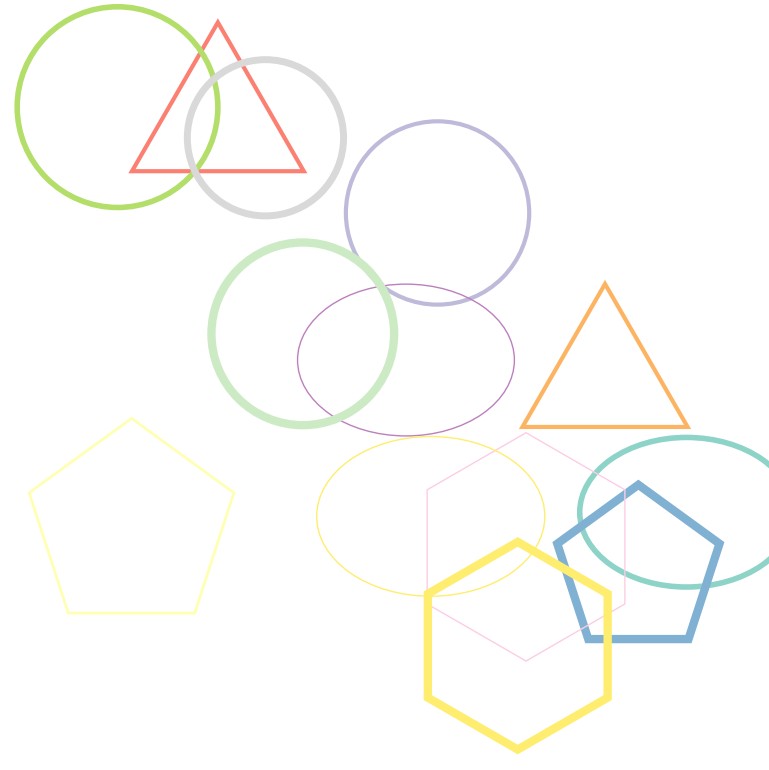[{"shape": "oval", "thickness": 2, "radius": 0.69, "center": [0.892, 0.335]}, {"shape": "pentagon", "thickness": 1, "radius": 0.7, "center": [0.171, 0.317]}, {"shape": "circle", "thickness": 1.5, "radius": 0.6, "center": [0.568, 0.723]}, {"shape": "triangle", "thickness": 1.5, "radius": 0.64, "center": [0.283, 0.842]}, {"shape": "pentagon", "thickness": 3, "radius": 0.55, "center": [0.829, 0.26]}, {"shape": "triangle", "thickness": 1.5, "radius": 0.62, "center": [0.786, 0.507]}, {"shape": "circle", "thickness": 2, "radius": 0.65, "center": [0.153, 0.861]}, {"shape": "hexagon", "thickness": 0.5, "radius": 0.74, "center": [0.683, 0.29]}, {"shape": "circle", "thickness": 2.5, "radius": 0.51, "center": [0.345, 0.821]}, {"shape": "oval", "thickness": 0.5, "radius": 0.7, "center": [0.527, 0.532]}, {"shape": "circle", "thickness": 3, "radius": 0.59, "center": [0.393, 0.566]}, {"shape": "hexagon", "thickness": 3, "radius": 0.67, "center": [0.672, 0.161]}, {"shape": "oval", "thickness": 0.5, "radius": 0.74, "center": [0.559, 0.329]}]